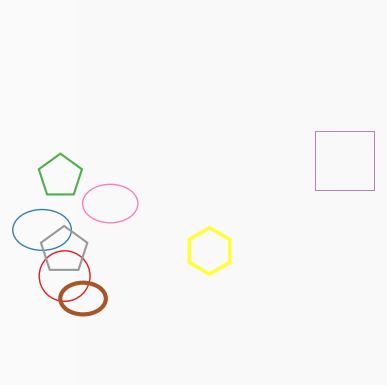[{"shape": "circle", "thickness": 1, "radius": 0.33, "center": [0.167, 0.283]}, {"shape": "oval", "thickness": 1, "radius": 0.38, "center": [0.109, 0.403]}, {"shape": "pentagon", "thickness": 1.5, "radius": 0.29, "center": [0.156, 0.542]}, {"shape": "square", "thickness": 0.5, "radius": 0.38, "center": [0.889, 0.583]}, {"shape": "hexagon", "thickness": 2.5, "radius": 0.3, "center": [0.541, 0.348]}, {"shape": "oval", "thickness": 3, "radius": 0.29, "center": [0.214, 0.225]}, {"shape": "oval", "thickness": 1, "radius": 0.36, "center": [0.285, 0.471]}, {"shape": "pentagon", "thickness": 1.5, "radius": 0.31, "center": [0.165, 0.35]}]